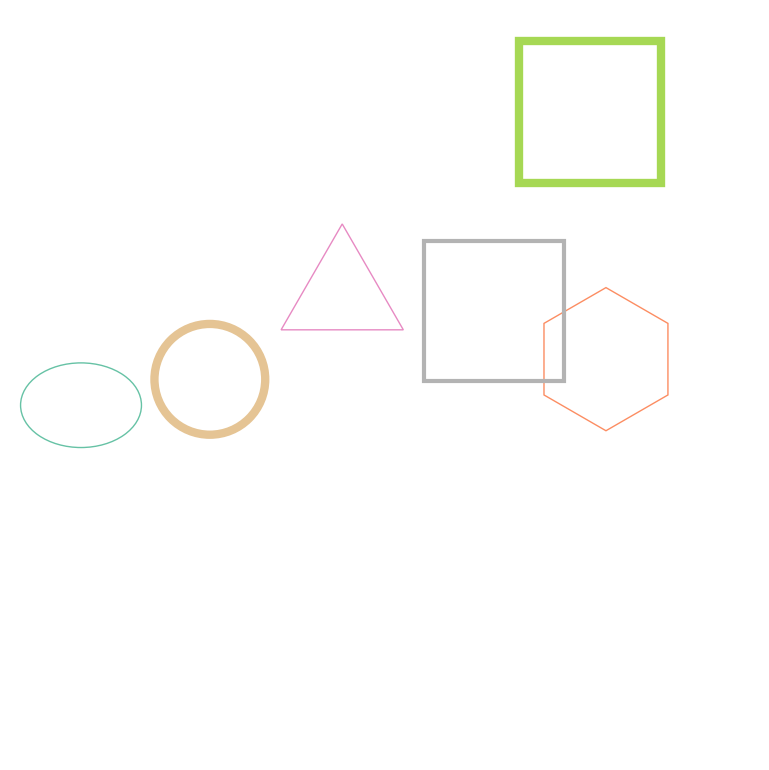[{"shape": "oval", "thickness": 0.5, "radius": 0.39, "center": [0.105, 0.474]}, {"shape": "hexagon", "thickness": 0.5, "radius": 0.46, "center": [0.787, 0.534]}, {"shape": "triangle", "thickness": 0.5, "radius": 0.46, "center": [0.444, 0.617]}, {"shape": "square", "thickness": 3, "radius": 0.46, "center": [0.766, 0.854]}, {"shape": "circle", "thickness": 3, "radius": 0.36, "center": [0.273, 0.507]}, {"shape": "square", "thickness": 1.5, "radius": 0.46, "center": [0.642, 0.596]}]